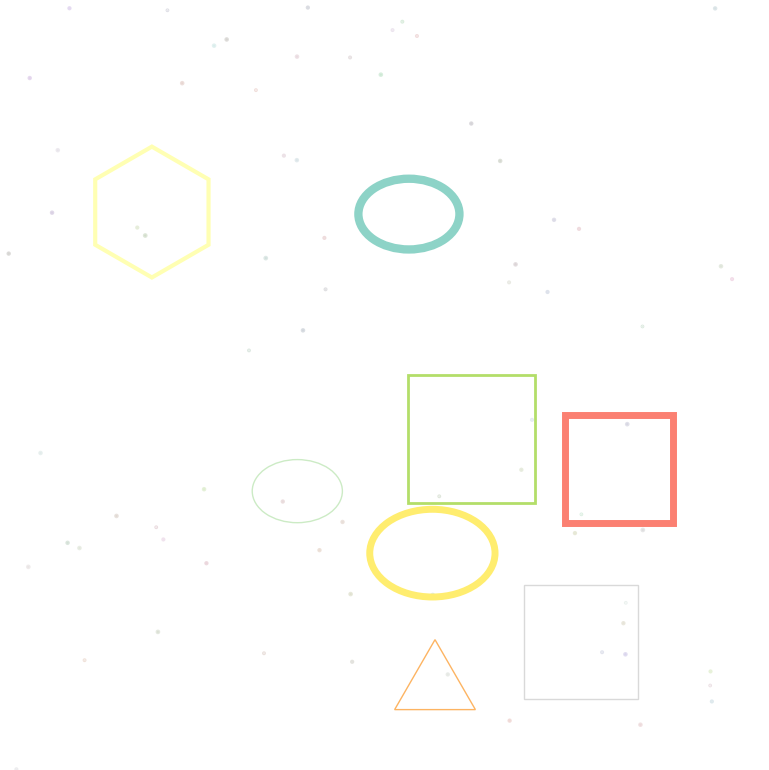[{"shape": "oval", "thickness": 3, "radius": 0.33, "center": [0.531, 0.722]}, {"shape": "hexagon", "thickness": 1.5, "radius": 0.42, "center": [0.197, 0.725]}, {"shape": "square", "thickness": 2.5, "radius": 0.35, "center": [0.804, 0.391]}, {"shape": "triangle", "thickness": 0.5, "radius": 0.3, "center": [0.565, 0.109]}, {"shape": "square", "thickness": 1, "radius": 0.41, "center": [0.612, 0.43]}, {"shape": "square", "thickness": 0.5, "radius": 0.37, "center": [0.754, 0.166]}, {"shape": "oval", "thickness": 0.5, "radius": 0.29, "center": [0.386, 0.362]}, {"shape": "oval", "thickness": 2.5, "radius": 0.41, "center": [0.562, 0.282]}]